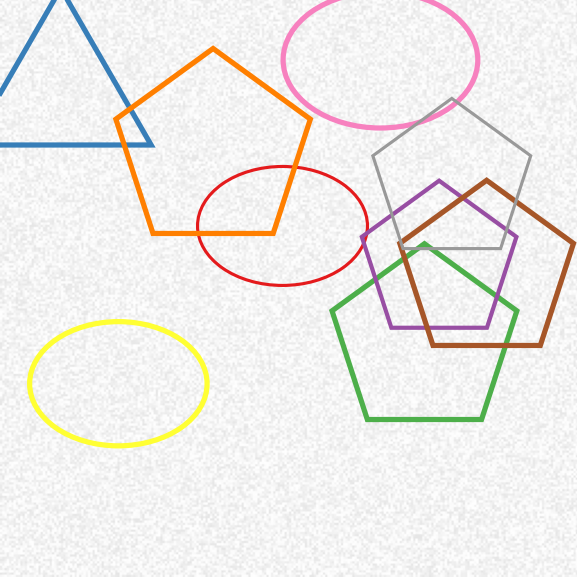[{"shape": "oval", "thickness": 1.5, "radius": 0.74, "center": [0.489, 0.608]}, {"shape": "triangle", "thickness": 2.5, "radius": 0.9, "center": [0.105, 0.838]}, {"shape": "pentagon", "thickness": 2.5, "radius": 0.84, "center": [0.735, 0.409]}, {"shape": "pentagon", "thickness": 2, "radius": 0.7, "center": [0.76, 0.545]}, {"shape": "pentagon", "thickness": 2.5, "radius": 0.89, "center": [0.369, 0.738]}, {"shape": "oval", "thickness": 2.5, "radius": 0.77, "center": [0.205, 0.335]}, {"shape": "pentagon", "thickness": 2.5, "radius": 0.79, "center": [0.843, 0.529]}, {"shape": "oval", "thickness": 2.5, "radius": 0.84, "center": [0.659, 0.895]}, {"shape": "pentagon", "thickness": 1.5, "radius": 0.72, "center": [0.782, 0.685]}]